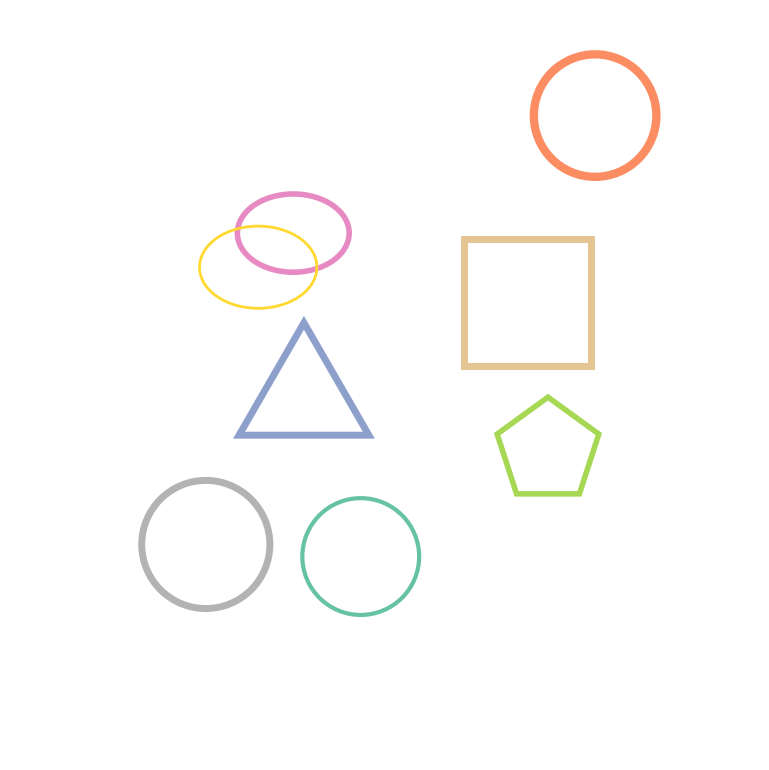[{"shape": "circle", "thickness": 1.5, "radius": 0.38, "center": [0.468, 0.277]}, {"shape": "circle", "thickness": 3, "radius": 0.4, "center": [0.773, 0.85]}, {"shape": "triangle", "thickness": 2.5, "radius": 0.49, "center": [0.395, 0.483]}, {"shape": "oval", "thickness": 2, "radius": 0.36, "center": [0.381, 0.697]}, {"shape": "pentagon", "thickness": 2, "radius": 0.35, "center": [0.712, 0.415]}, {"shape": "oval", "thickness": 1, "radius": 0.38, "center": [0.335, 0.653]}, {"shape": "square", "thickness": 2.5, "radius": 0.41, "center": [0.685, 0.608]}, {"shape": "circle", "thickness": 2.5, "radius": 0.42, "center": [0.267, 0.293]}]